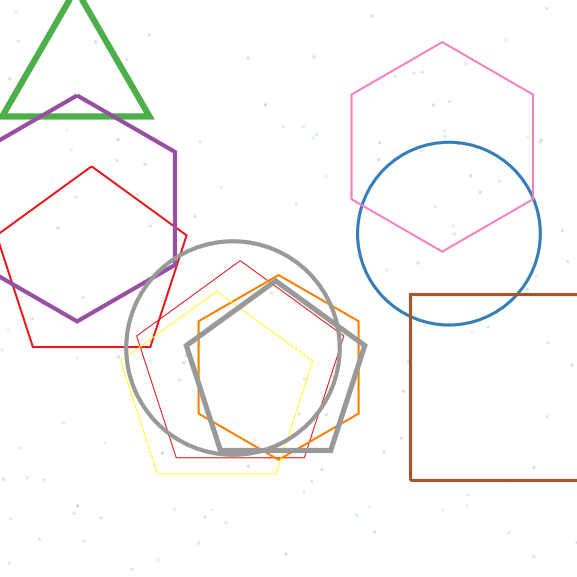[{"shape": "pentagon", "thickness": 1, "radius": 0.86, "center": [0.159, 0.538]}, {"shape": "pentagon", "thickness": 0.5, "radius": 0.94, "center": [0.416, 0.359]}, {"shape": "circle", "thickness": 1.5, "radius": 0.79, "center": [0.777, 0.595]}, {"shape": "triangle", "thickness": 3, "radius": 0.74, "center": [0.131, 0.871]}, {"shape": "hexagon", "thickness": 2, "radius": 0.98, "center": [0.134, 0.638]}, {"shape": "hexagon", "thickness": 1, "radius": 0.8, "center": [0.482, 0.363]}, {"shape": "pentagon", "thickness": 0.5, "radius": 0.87, "center": [0.375, 0.32]}, {"shape": "square", "thickness": 1.5, "radius": 0.8, "center": [0.87, 0.329]}, {"shape": "hexagon", "thickness": 1, "radius": 0.91, "center": [0.766, 0.745]}, {"shape": "circle", "thickness": 2, "radius": 0.92, "center": [0.403, 0.396]}, {"shape": "pentagon", "thickness": 2.5, "radius": 0.81, "center": [0.477, 0.35]}]